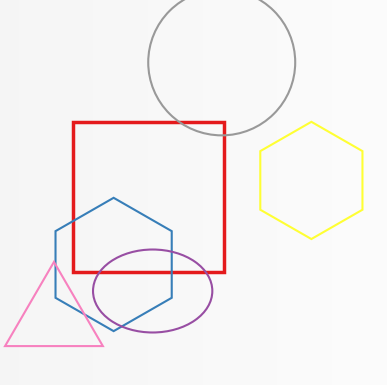[{"shape": "square", "thickness": 2.5, "radius": 0.97, "center": [0.383, 0.489]}, {"shape": "hexagon", "thickness": 1.5, "radius": 0.87, "center": [0.293, 0.313]}, {"shape": "oval", "thickness": 1.5, "radius": 0.77, "center": [0.394, 0.244]}, {"shape": "hexagon", "thickness": 1.5, "radius": 0.76, "center": [0.804, 0.531]}, {"shape": "triangle", "thickness": 1.5, "radius": 0.73, "center": [0.139, 0.174]}, {"shape": "circle", "thickness": 1.5, "radius": 0.95, "center": [0.572, 0.838]}]